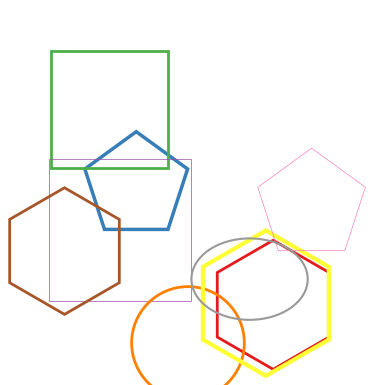[{"shape": "hexagon", "thickness": 2, "radius": 0.84, "center": [0.71, 0.208]}, {"shape": "pentagon", "thickness": 2.5, "radius": 0.7, "center": [0.354, 0.518]}, {"shape": "square", "thickness": 2, "radius": 0.76, "center": [0.283, 0.716]}, {"shape": "square", "thickness": 0.5, "radius": 0.92, "center": [0.312, 0.403]}, {"shape": "circle", "thickness": 2, "radius": 0.73, "center": [0.488, 0.109]}, {"shape": "hexagon", "thickness": 3, "radius": 0.94, "center": [0.691, 0.212]}, {"shape": "hexagon", "thickness": 2, "radius": 0.82, "center": [0.168, 0.348]}, {"shape": "pentagon", "thickness": 0.5, "radius": 0.73, "center": [0.809, 0.468]}, {"shape": "oval", "thickness": 1.5, "radius": 0.76, "center": [0.648, 0.275]}]